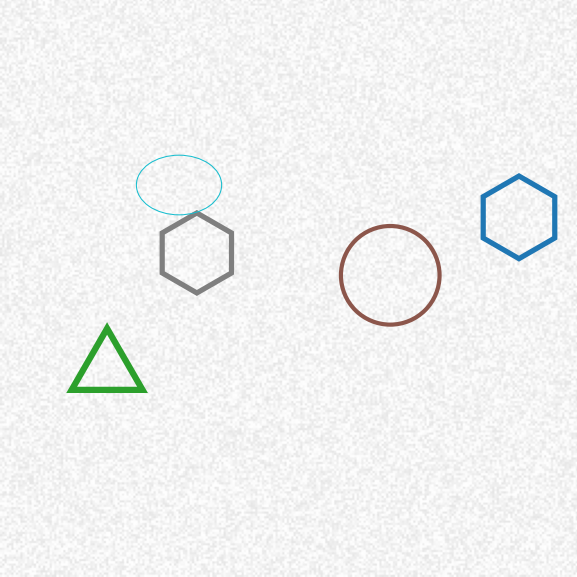[{"shape": "hexagon", "thickness": 2.5, "radius": 0.36, "center": [0.899, 0.623]}, {"shape": "triangle", "thickness": 3, "radius": 0.35, "center": [0.185, 0.359]}, {"shape": "circle", "thickness": 2, "radius": 0.43, "center": [0.676, 0.522]}, {"shape": "hexagon", "thickness": 2.5, "radius": 0.35, "center": [0.341, 0.561]}, {"shape": "oval", "thickness": 0.5, "radius": 0.37, "center": [0.31, 0.679]}]